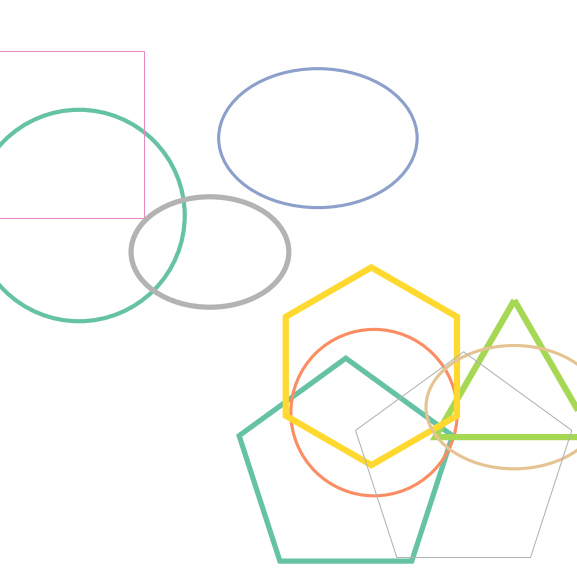[{"shape": "pentagon", "thickness": 2.5, "radius": 0.97, "center": [0.599, 0.185]}, {"shape": "circle", "thickness": 2, "radius": 0.92, "center": [0.137, 0.626]}, {"shape": "circle", "thickness": 1.5, "radius": 0.72, "center": [0.648, 0.285]}, {"shape": "oval", "thickness": 1.5, "radius": 0.86, "center": [0.55, 0.76]}, {"shape": "square", "thickness": 0.5, "radius": 0.72, "center": [0.105, 0.766]}, {"shape": "triangle", "thickness": 3, "radius": 0.79, "center": [0.891, 0.321]}, {"shape": "hexagon", "thickness": 3, "radius": 0.86, "center": [0.643, 0.365]}, {"shape": "oval", "thickness": 1.5, "radius": 0.76, "center": [0.89, 0.294]}, {"shape": "pentagon", "thickness": 0.5, "radius": 0.98, "center": [0.803, 0.193]}, {"shape": "oval", "thickness": 2.5, "radius": 0.68, "center": [0.364, 0.563]}]